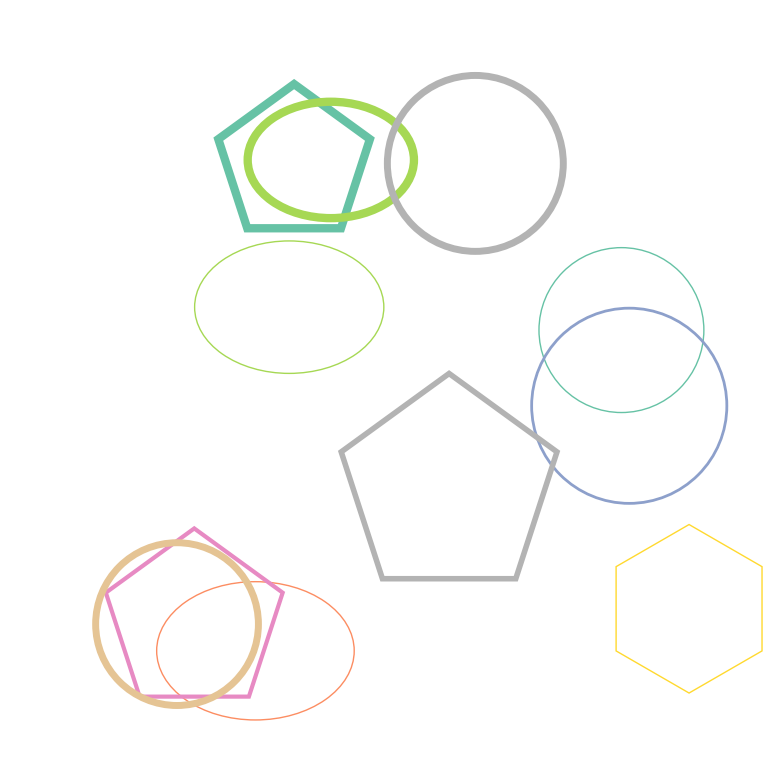[{"shape": "circle", "thickness": 0.5, "radius": 0.54, "center": [0.807, 0.571]}, {"shape": "pentagon", "thickness": 3, "radius": 0.52, "center": [0.382, 0.787]}, {"shape": "oval", "thickness": 0.5, "radius": 0.64, "center": [0.332, 0.155]}, {"shape": "circle", "thickness": 1, "radius": 0.63, "center": [0.817, 0.473]}, {"shape": "pentagon", "thickness": 1.5, "radius": 0.6, "center": [0.252, 0.193]}, {"shape": "oval", "thickness": 3, "radius": 0.54, "center": [0.43, 0.792]}, {"shape": "oval", "thickness": 0.5, "radius": 0.61, "center": [0.376, 0.601]}, {"shape": "hexagon", "thickness": 0.5, "radius": 0.55, "center": [0.895, 0.209]}, {"shape": "circle", "thickness": 2.5, "radius": 0.53, "center": [0.23, 0.189]}, {"shape": "pentagon", "thickness": 2, "radius": 0.74, "center": [0.583, 0.368]}, {"shape": "circle", "thickness": 2.5, "radius": 0.57, "center": [0.617, 0.788]}]